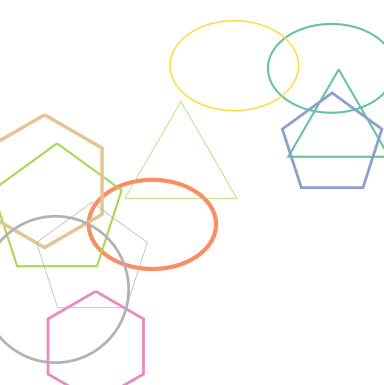[{"shape": "oval", "thickness": 1.5, "radius": 0.82, "center": [0.861, 0.823]}, {"shape": "triangle", "thickness": 1.5, "radius": 0.76, "center": [0.88, 0.668]}, {"shape": "oval", "thickness": 3, "radius": 0.83, "center": [0.396, 0.417]}, {"shape": "pentagon", "thickness": 2, "radius": 0.68, "center": [0.863, 0.623]}, {"shape": "hexagon", "thickness": 2, "radius": 0.72, "center": [0.249, 0.1]}, {"shape": "triangle", "thickness": 0.5, "radius": 0.84, "center": [0.47, 0.569]}, {"shape": "pentagon", "thickness": 1.5, "radius": 0.88, "center": [0.148, 0.451]}, {"shape": "oval", "thickness": 1, "radius": 0.83, "center": [0.609, 0.829]}, {"shape": "hexagon", "thickness": 2.5, "radius": 0.86, "center": [0.116, 0.529]}, {"shape": "pentagon", "thickness": 0.5, "radius": 0.76, "center": [0.239, 0.323]}, {"shape": "circle", "thickness": 2, "radius": 0.95, "center": [0.144, 0.248]}]